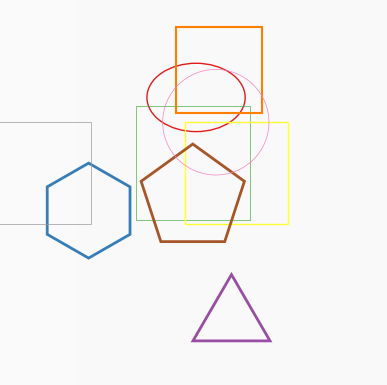[{"shape": "oval", "thickness": 1, "radius": 0.63, "center": [0.506, 0.747]}, {"shape": "hexagon", "thickness": 2, "radius": 0.62, "center": [0.229, 0.453]}, {"shape": "square", "thickness": 0.5, "radius": 0.74, "center": [0.499, 0.577]}, {"shape": "triangle", "thickness": 2, "radius": 0.57, "center": [0.597, 0.172]}, {"shape": "square", "thickness": 1.5, "radius": 0.56, "center": [0.565, 0.819]}, {"shape": "square", "thickness": 1, "radius": 0.66, "center": [0.61, 0.551]}, {"shape": "pentagon", "thickness": 2, "radius": 0.7, "center": [0.497, 0.486]}, {"shape": "circle", "thickness": 0.5, "radius": 0.69, "center": [0.557, 0.683]}, {"shape": "square", "thickness": 0.5, "radius": 0.66, "center": [0.102, 0.551]}]